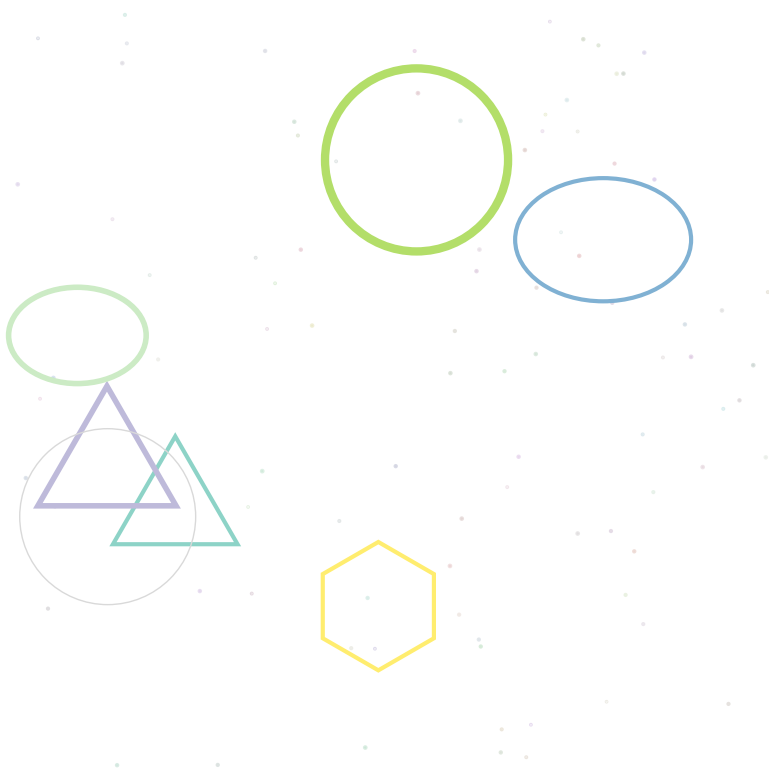[{"shape": "triangle", "thickness": 1.5, "radius": 0.47, "center": [0.228, 0.34]}, {"shape": "triangle", "thickness": 2, "radius": 0.52, "center": [0.139, 0.395]}, {"shape": "oval", "thickness": 1.5, "radius": 0.57, "center": [0.783, 0.689]}, {"shape": "circle", "thickness": 3, "radius": 0.59, "center": [0.541, 0.792]}, {"shape": "circle", "thickness": 0.5, "radius": 0.57, "center": [0.14, 0.329]}, {"shape": "oval", "thickness": 2, "radius": 0.45, "center": [0.101, 0.564]}, {"shape": "hexagon", "thickness": 1.5, "radius": 0.42, "center": [0.491, 0.213]}]